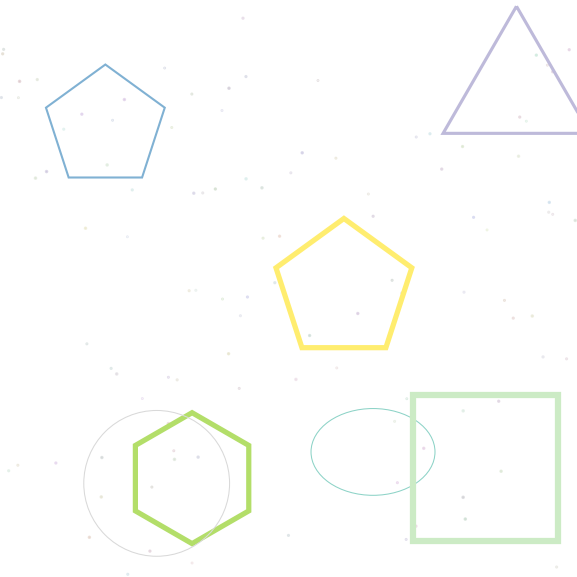[{"shape": "oval", "thickness": 0.5, "radius": 0.54, "center": [0.646, 0.217]}, {"shape": "triangle", "thickness": 1.5, "radius": 0.73, "center": [0.894, 0.842]}, {"shape": "pentagon", "thickness": 1, "radius": 0.54, "center": [0.182, 0.779]}, {"shape": "hexagon", "thickness": 2.5, "radius": 0.57, "center": [0.333, 0.171]}, {"shape": "circle", "thickness": 0.5, "radius": 0.63, "center": [0.271, 0.162]}, {"shape": "square", "thickness": 3, "radius": 0.63, "center": [0.841, 0.189]}, {"shape": "pentagon", "thickness": 2.5, "radius": 0.62, "center": [0.596, 0.497]}]